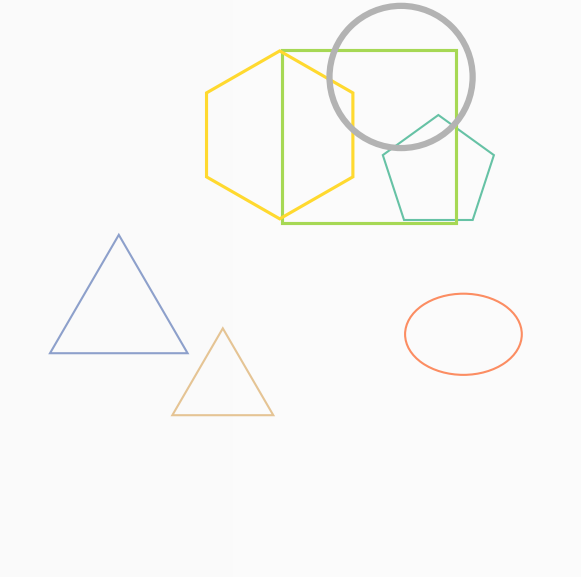[{"shape": "pentagon", "thickness": 1, "radius": 0.5, "center": [0.754, 0.699]}, {"shape": "oval", "thickness": 1, "radius": 0.5, "center": [0.797, 0.42]}, {"shape": "triangle", "thickness": 1, "radius": 0.68, "center": [0.204, 0.456]}, {"shape": "square", "thickness": 1.5, "radius": 0.75, "center": [0.634, 0.763]}, {"shape": "hexagon", "thickness": 1.5, "radius": 0.73, "center": [0.481, 0.766]}, {"shape": "triangle", "thickness": 1, "radius": 0.5, "center": [0.383, 0.33]}, {"shape": "circle", "thickness": 3, "radius": 0.62, "center": [0.69, 0.866]}]